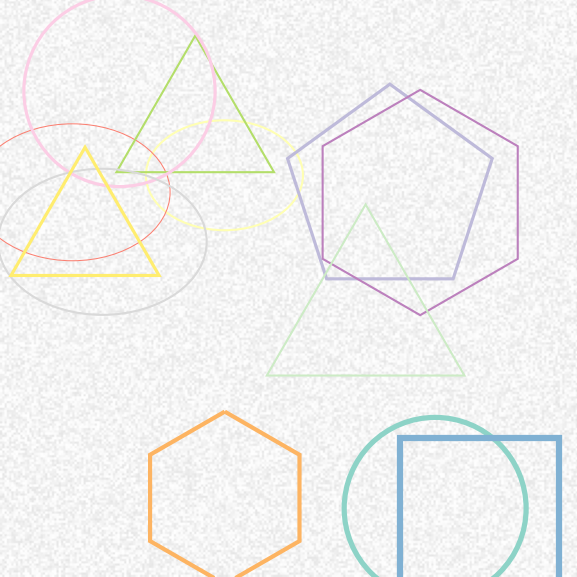[{"shape": "circle", "thickness": 2.5, "radius": 0.79, "center": [0.754, 0.119]}, {"shape": "oval", "thickness": 1, "radius": 0.68, "center": [0.389, 0.696]}, {"shape": "pentagon", "thickness": 1.5, "radius": 0.93, "center": [0.675, 0.667]}, {"shape": "oval", "thickness": 0.5, "radius": 0.85, "center": [0.125, 0.666]}, {"shape": "square", "thickness": 3, "radius": 0.69, "center": [0.83, 0.103]}, {"shape": "hexagon", "thickness": 2, "radius": 0.75, "center": [0.389, 0.137]}, {"shape": "triangle", "thickness": 1, "radius": 0.79, "center": [0.338, 0.78]}, {"shape": "circle", "thickness": 1.5, "radius": 0.83, "center": [0.207, 0.842]}, {"shape": "oval", "thickness": 1, "radius": 0.9, "center": [0.177, 0.58]}, {"shape": "hexagon", "thickness": 1, "radius": 0.98, "center": [0.728, 0.648]}, {"shape": "triangle", "thickness": 1, "radius": 0.99, "center": [0.633, 0.448]}, {"shape": "triangle", "thickness": 1.5, "radius": 0.74, "center": [0.147, 0.596]}]